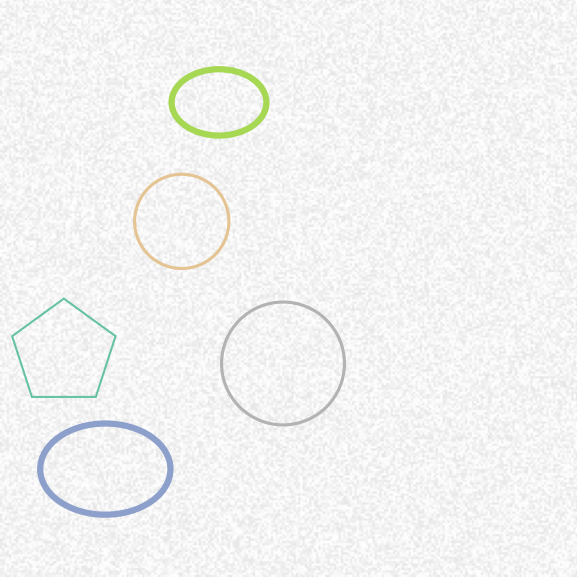[{"shape": "pentagon", "thickness": 1, "radius": 0.47, "center": [0.111, 0.388]}, {"shape": "oval", "thickness": 3, "radius": 0.56, "center": [0.182, 0.187]}, {"shape": "oval", "thickness": 3, "radius": 0.41, "center": [0.379, 0.822]}, {"shape": "circle", "thickness": 1.5, "radius": 0.41, "center": [0.315, 0.616]}, {"shape": "circle", "thickness": 1.5, "radius": 0.53, "center": [0.49, 0.37]}]